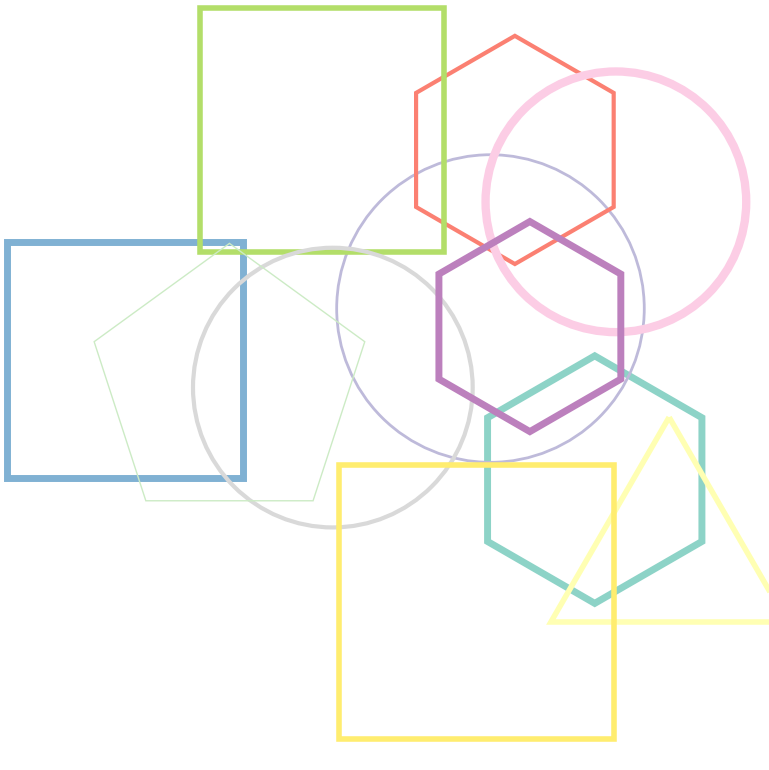[{"shape": "hexagon", "thickness": 2.5, "radius": 0.8, "center": [0.772, 0.377]}, {"shape": "triangle", "thickness": 2, "radius": 0.89, "center": [0.869, 0.281]}, {"shape": "circle", "thickness": 1, "radius": 1.0, "center": [0.637, 0.599]}, {"shape": "hexagon", "thickness": 1.5, "radius": 0.74, "center": [0.669, 0.805]}, {"shape": "square", "thickness": 2.5, "radius": 0.77, "center": [0.162, 0.532]}, {"shape": "square", "thickness": 2, "radius": 0.79, "center": [0.418, 0.831]}, {"shape": "circle", "thickness": 3, "radius": 0.85, "center": [0.8, 0.738]}, {"shape": "circle", "thickness": 1.5, "radius": 0.91, "center": [0.432, 0.497]}, {"shape": "hexagon", "thickness": 2.5, "radius": 0.68, "center": [0.688, 0.576]}, {"shape": "pentagon", "thickness": 0.5, "radius": 0.92, "center": [0.298, 0.499]}, {"shape": "square", "thickness": 2, "radius": 0.89, "center": [0.619, 0.218]}]